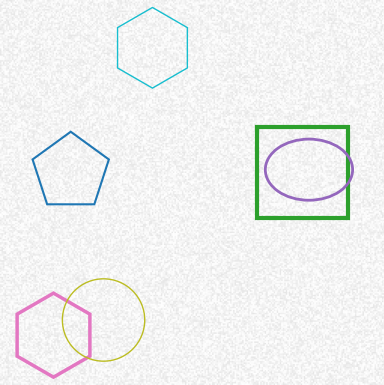[{"shape": "pentagon", "thickness": 1.5, "radius": 0.52, "center": [0.184, 0.554]}, {"shape": "square", "thickness": 3, "radius": 0.59, "center": [0.785, 0.553]}, {"shape": "oval", "thickness": 2, "radius": 0.57, "center": [0.802, 0.559]}, {"shape": "hexagon", "thickness": 2.5, "radius": 0.55, "center": [0.139, 0.129]}, {"shape": "circle", "thickness": 1, "radius": 0.53, "center": [0.269, 0.169]}, {"shape": "hexagon", "thickness": 1, "radius": 0.52, "center": [0.396, 0.876]}]